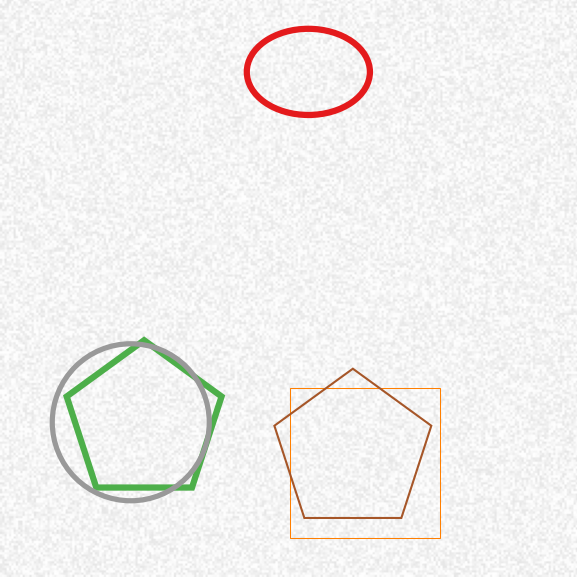[{"shape": "oval", "thickness": 3, "radius": 0.53, "center": [0.534, 0.875]}, {"shape": "pentagon", "thickness": 3, "radius": 0.7, "center": [0.25, 0.269]}, {"shape": "square", "thickness": 0.5, "radius": 0.65, "center": [0.632, 0.198]}, {"shape": "pentagon", "thickness": 1, "radius": 0.71, "center": [0.611, 0.218]}, {"shape": "circle", "thickness": 2.5, "radius": 0.68, "center": [0.226, 0.268]}]